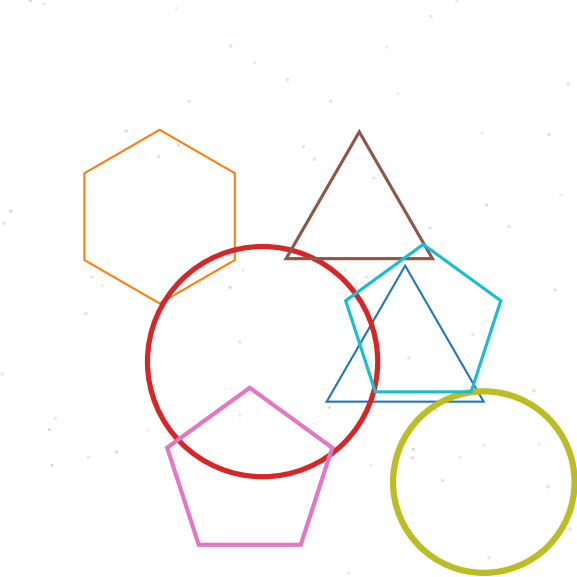[{"shape": "triangle", "thickness": 1, "radius": 0.78, "center": [0.702, 0.382]}, {"shape": "hexagon", "thickness": 1, "radius": 0.75, "center": [0.276, 0.624]}, {"shape": "circle", "thickness": 2.5, "radius": 1.0, "center": [0.455, 0.373]}, {"shape": "triangle", "thickness": 1.5, "radius": 0.73, "center": [0.622, 0.624]}, {"shape": "pentagon", "thickness": 2, "radius": 0.75, "center": [0.432, 0.177]}, {"shape": "circle", "thickness": 3, "radius": 0.79, "center": [0.838, 0.164]}, {"shape": "pentagon", "thickness": 1.5, "radius": 0.71, "center": [0.733, 0.435]}]